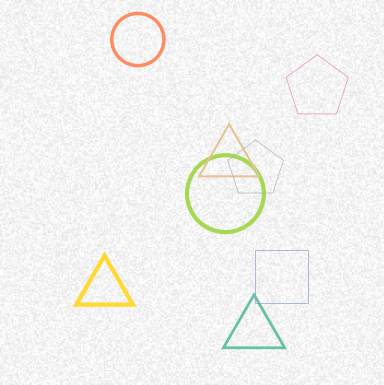[{"shape": "triangle", "thickness": 2, "radius": 0.46, "center": [0.66, 0.143]}, {"shape": "circle", "thickness": 2.5, "radius": 0.34, "center": [0.358, 0.897]}, {"shape": "square", "thickness": 0.5, "radius": 0.35, "center": [0.731, 0.281]}, {"shape": "pentagon", "thickness": 0.5, "radius": 0.42, "center": [0.824, 0.773]}, {"shape": "circle", "thickness": 3, "radius": 0.5, "center": [0.586, 0.497]}, {"shape": "triangle", "thickness": 3, "radius": 0.42, "center": [0.272, 0.251]}, {"shape": "triangle", "thickness": 1.5, "radius": 0.45, "center": [0.595, 0.587]}, {"shape": "pentagon", "thickness": 0.5, "radius": 0.38, "center": [0.664, 0.56]}]